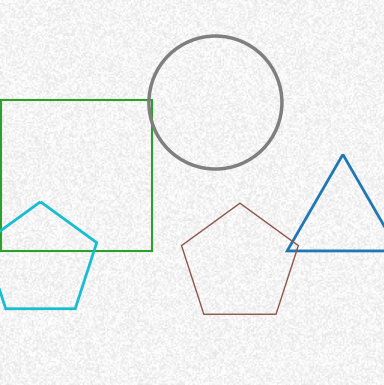[{"shape": "triangle", "thickness": 2, "radius": 0.84, "center": [0.891, 0.432]}, {"shape": "square", "thickness": 1.5, "radius": 0.98, "center": [0.2, 0.544]}, {"shape": "pentagon", "thickness": 1, "radius": 0.8, "center": [0.623, 0.313]}, {"shape": "circle", "thickness": 2.5, "radius": 0.86, "center": [0.56, 0.734]}, {"shape": "pentagon", "thickness": 2, "radius": 0.77, "center": [0.105, 0.322]}]